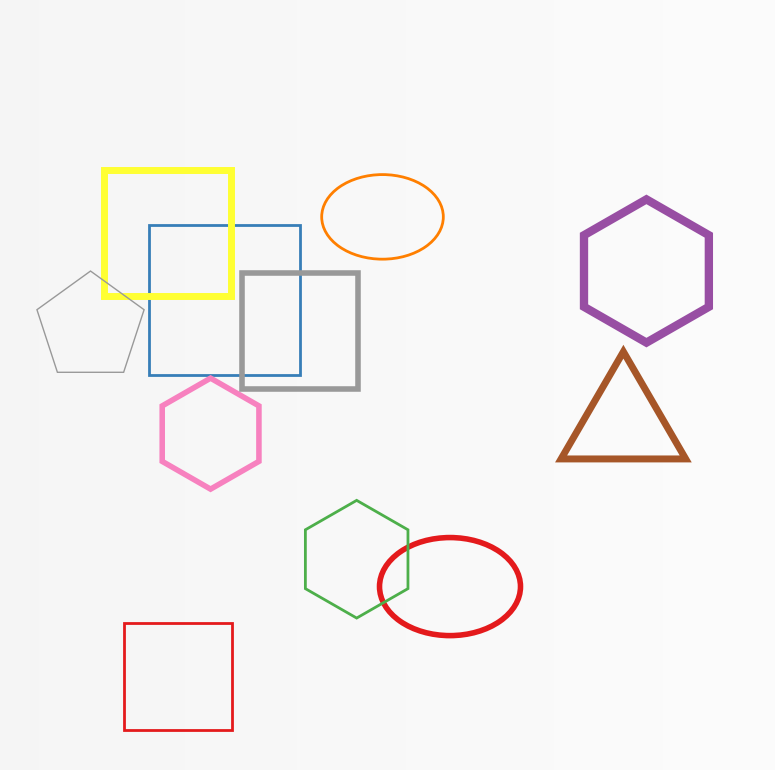[{"shape": "oval", "thickness": 2, "radius": 0.45, "center": [0.581, 0.238]}, {"shape": "square", "thickness": 1, "radius": 0.35, "center": [0.23, 0.121]}, {"shape": "square", "thickness": 1, "radius": 0.49, "center": [0.29, 0.611]}, {"shape": "hexagon", "thickness": 1, "radius": 0.38, "center": [0.46, 0.274]}, {"shape": "hexagon", "thickness": 3, "radius": 0.47, "center": [0.834, 0.648]}, {"shape": "oval", "thickness": 1, "radius": 0.39, "center": [0.494, 0.718]}, {"shape": "square", "thickness": 2.5, "radius": 0.41, "center": [0.216, 0.697]}, {"shape": "triangle", "thickness": 2.5, "radius": 0.46, "center": [0.804, 0.45]}, {"shape": "hexagon", "thickness": 2, "radius": 0.36, "center": [0.272, 0.437]}, {"shape": "pentagon", "thickness": 0.5, "radius": 0.36, "center": [0.117, 0.575]}, {"shape": "square", "thickness": 2, "radius": 0.38, "center": [0.387, 0.57]}]